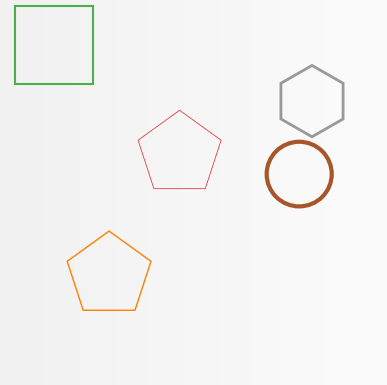[{"shape": "pentagon", "thickness": 0.5, "radius": 0.56, "center": [0.463, 0.601]}, {"shape": "square", "thickness": 1.5, "radius": 0.5, "center": [0.14, 0.884]}, {"shape": "pentagon", "thickness": 1, "radius": 0.57, "center": [0.282, 0.286]}, {"shape": "circle", "thickness": 3, "radius": 0.42, "center": [0.772, 0.548]}, {"shape": "hexagon", "thickness": 2, "radius": 0.46, "center": [0.805, 0.737]}]